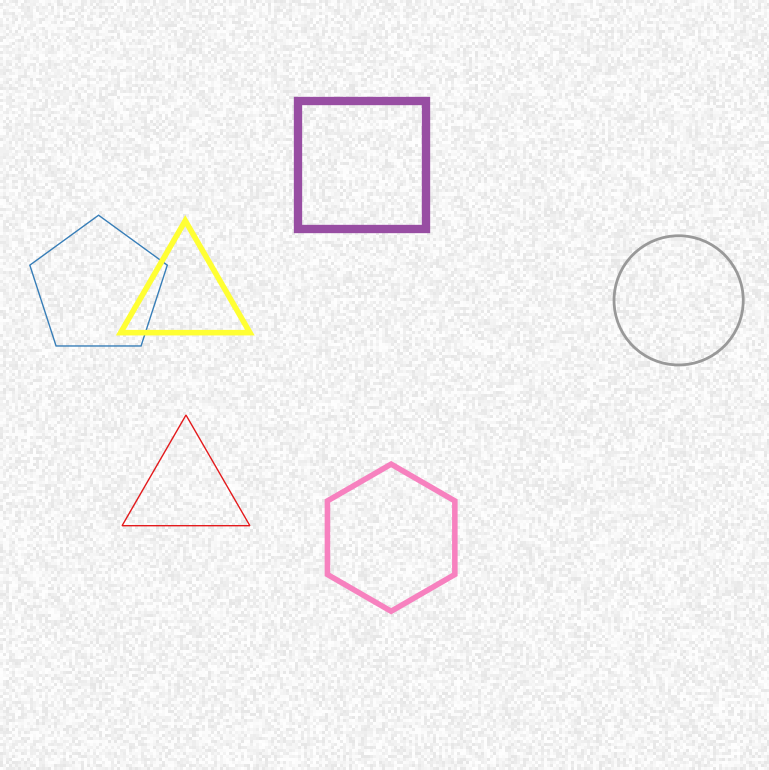[{"shape": "triangle", "thickness": 0.5, "radius": 0.48, "center": [0.242, 0.365]}, {"shape": "pentagon", "thickness": 0.5, "radius": 0.47, "center": [0.128, 0.627]}, {"shape": "square", "thickness": 3, "radius": 0.41, "center": [0.47, 0.786]}, {"shape": "triangle", "thickness": 2, "radius": 0.48, "center": [0.241, 0.616]}, {"shape": "hexagon", "thickness": 2, "radius": 0.48, "center": [0.508, 0.302]}, {"shape": "circle", "thickness": 1, "radius": 0.42, "center": [0.881, 0.61]}]